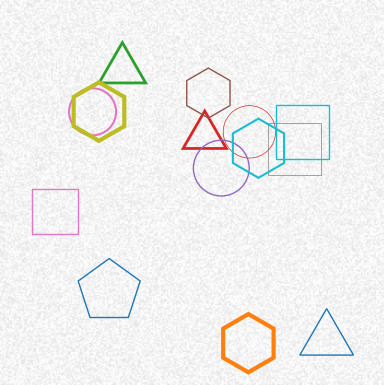[{"shape": "triangle", "thickness": 1, "radius": 0.4, "center": [0.848, 0.118]}, {"shape": "pentagon", "thickness": 1, "radius": 0.42, "center": [0.284, 0.244]}, {"shape": "hexagon", "thickness": 3, "radius": 0.38, "center": [0.645, 0.109]}, {"shape": "triangle", "thickness": 2, "radius": 0.35, "center": [0.318, 0.82]}, {"shape": "circle", "thickness": 0.5, "radius": 0.34, "center": [0.648, 0.658]}, {"shape": "triangle", "thickness": 2, "radius": 0.32, "center": [0.532, 0.647]}, {"shape": "circle", "thickness": 1, "radius": 0.36, "center": [0.575, 0.563]}, {"shape": "hexagon", "thickness": 1, "radius": 0.32, "center": [0.541, 0.758]}, {"shape": "circle", "thickness": 1.5, "radius": 0.31, "center": [0.24, 0.71]}, {"shape": "square", "thickness": 1, "radius": 0.3, "center": [0.142, 0.451]}, {"shape": "square", "thickness": 0.5, "radius": 0.34, "center": [0.765, 0.613]}, {"shape": "hexagon", "thickness": 3, "radius": 0.38, "center": [0.257, 0.71]}, {"shape": "square", "thickness": 1, "radius": 0.35, "center": [0.786, 0.657]}, {"shape": "hexagon", "thickness": 1.5, "radius": 0.38, "center": [0.671, 0.615]}]